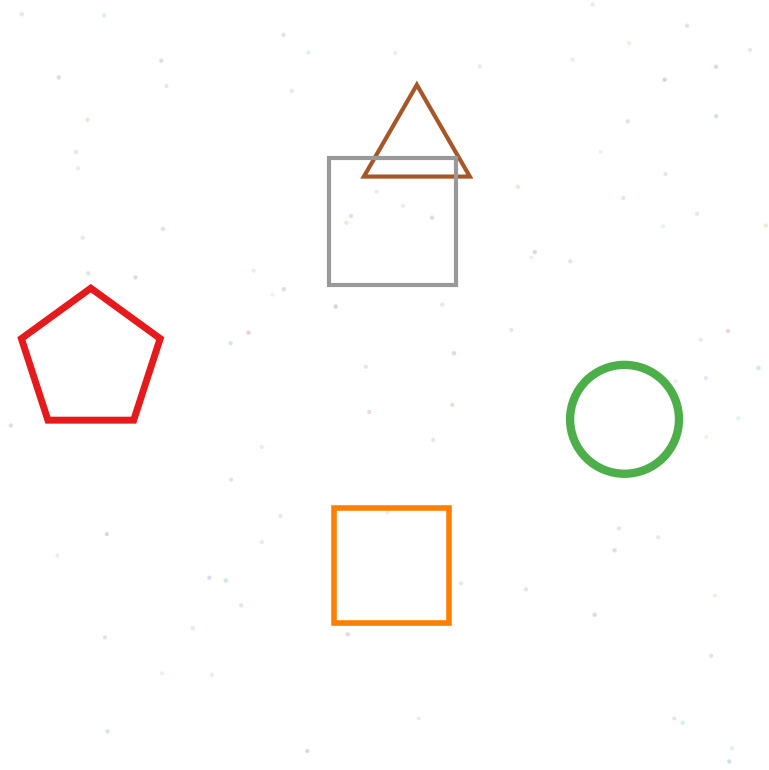[{"shape": "pentagon", "thickness": 2.5, "radius": 0.47, "center": [0.118, 0.531]}, {"shape": "circle", "thickness": 3, "radius": 0.35, "center": [0.811, 0.455]}, {"shape": "square", "thickness": 2, "radius": 0.37, "center": [0.508, 0.266]}, {"shape": "triangle", "thickness": 1.5, "radius": 0.4, "center": [0.541, 0.81]}, {"shape": "square", "thickness": 1.5, "radius": 0.41, "center": [0.51, 0.713]}]